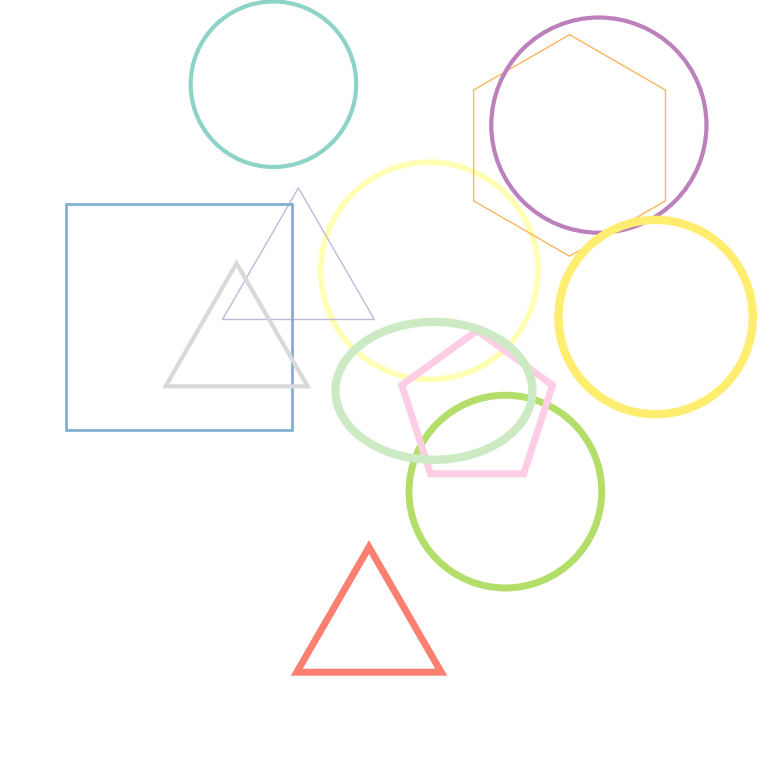[{"shape": "circle", "thickness": 1.5, "radius": 0.54, "center": [0.355, 0.891]}, {"shape": "circle", "thickness": 2, "radius": 0.71, "center": [0.558, 0.648]}, {"shape": "triangle", "thickness": 0.5, "radius": 0.57, "center": [0.388, 0.642]}, {"shape": "triangle", "thickness": 2.5, "radius": 0.54, "center": [0.479, 0.181]}, {"shape": "square", "thickness": 1, "radius": 0.73, "center": [0.232, 0.589]}, {"shape": "hexagon", "thickness": 0.5, "radius": 0.72, "center": [0.74, 0.811]}, {"shape": "circle", "thickness": 2.5, "radius": 0.63, "center": [0.656, 0.362]}, {"shape": "pentagon", "thickness": 2.5, "radius": 0.51, "center": [0.62, 0.468]}, {"shape": "triangle", "thickness": 1.5, "radius": 0.53, "center": [0.307, 0.552]}, {"shape": "circle", "thickness": 1.5, "radius": 0.7, "center": [0.778, 0.838]}, {"shape": "oval", "thickness": 3, "radius": 0.64, "center": [0.564, 0.492]}, {"shape": "circle", "thickness": 3, "radius": 0.63, "center": [0.851, 0.588]}]